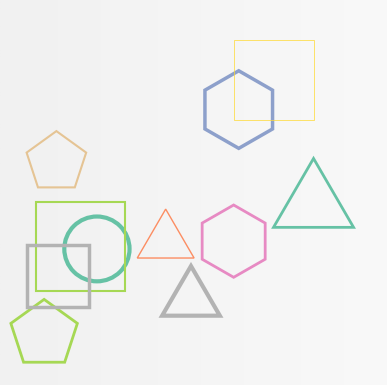[{"shape": "circle", "thickness": 3, "radius": 0.42, "center": [0.25, 0.353]}, {"shape": "triangle", "thickness": 2, "radius": 0.6, "center": [0.809, 0.469]}, {"shape": "triangle", "thickness": 1, "radius": 0.42, "center": [0.428, 0.372]}, {"shape": "hexagon", "thickness": 2.5, "radius": 0.5, "center": [0.616, 0.715]}, {"shape": "hexagon", "thickness": 2, "radius": 0.47, "center": [0.603, 0.374]}, {"shape": "pentagon", "thickness": 2, "radius": 0.45, "center": [0.114, 0.132]}, {"shape": "square", "thickness": 1.5, "radius": 0.58, "center": [0.208, 0.36]}, {"shape": "square", "thickness": 0.5, "radius": 0.52, "center": [0.706, 0.793]}, {"shape": "pentagon", "thickness": 1.5, "radius": 0.4, "center": [0.146, 0.579]}, {"shape": "triangle", "thickness": 3, "radius": 0.43, "center": [0.493, 0.223]}, {"shape": "square", "thickness": 2.5, "radius": 0.4, "center": [0.149, 0.282]}]